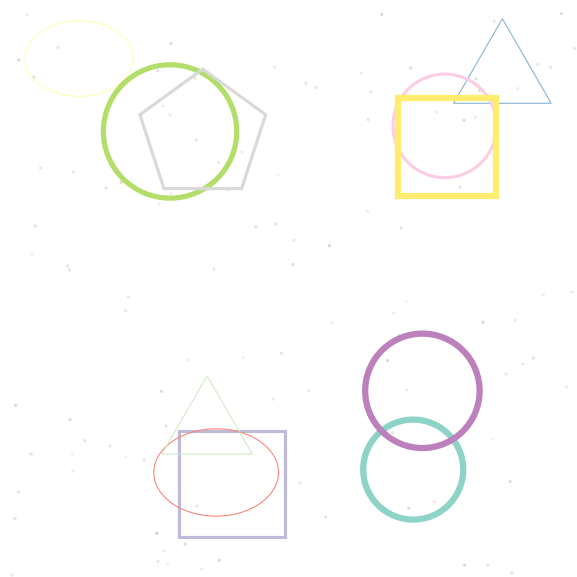[{"shape": "circle", "thickness": 3, "radius": 0.43, "center": [0.716, 0.186]}, {"shape": "oval", "thickness": 0.5, "radius": 0.47, "center": [0.137, 0.898]}, {"shape": "square", "thickness": 1.5, "radius": 0.46, "center": [0.402, 0.162]}, {"shape": "oval", "thickness": 0.5, "radius": 0.54, "center": [0.374, 0.181]}, {"shape": "triangle", "thickness": 0.5, "radius": 0.49, "center": [0.87, 0.869]}, {"shape": "circle", "thickness": 2.5, "radius": 0.58, "center": [0.294, 0.772]}, {"shape": "circle", "thickness": 1.5, "radius": 0.45, "center": [0.77, 0.781]}, {"shape": "pentagon", "thickness": 1.5, "radius": 0.57, "center": [0.351, 0.765]}, {"shape": "circle", "thickness": 3, "radius": 0.5, "center": [0.731, 0.322]}, {"shape": "triangle", "thickness": 0.5, "radius": 0.45, "center": [0.359, 0.258]}, {"shape": "square", "thickness": 3, "radius": 0.43, "center": [0.774, 0.745]}]